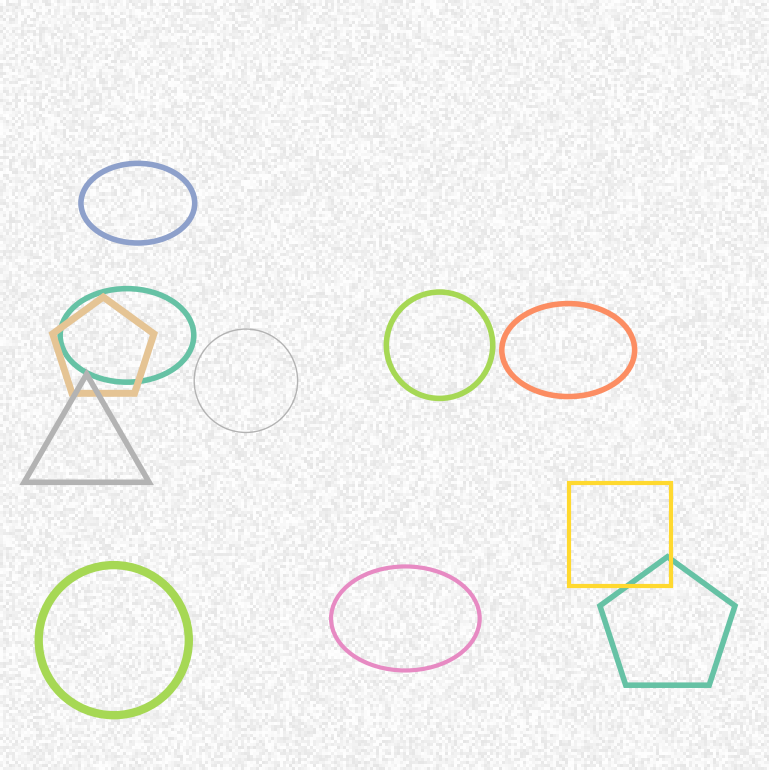[{"shape": "pentagon", "thickness": 2, "radius": 0.46, "center": [0.867, 0.185]}, {"shape": "oval", "thickness": 2, "radius": 0.43, "center": [0.165, 0.564]}, {"shape": "oval", "thickness": 2, "radius": 0.43, "center": [0.738, 0.545]}, {"shape": "oval", "thickness": 2, "radius": 0.37, "center": [0.179, 0.736]}, {"shape": "oval", "thickness": 1.5, "radius": 0.48, "center": [0.526, 0.197]}, {"shape": "circle", "thickness": 2, "radius": 0.35, "center": [0.571, 0.552]}, {"shape": "circle", "thickness": 3, "radius": 0.49, "center": [0.148, 0.169]}, {"shape": "square", "thickness": 1.5, "radius": 0.33, "center": [0.805, 0.306]}, {"shape": "pentagon", "thickness": 2.5, "radius": 0.35, "center": [0.134, 0.545]}, {"shape": "triangle", "thickness": 2, "radius": 0.47, "center": [0.112, 0.42]}, {"shape": "circle", "thickness": 0.5, "radius": 0.34, "center": [0.319, 0.506]}]